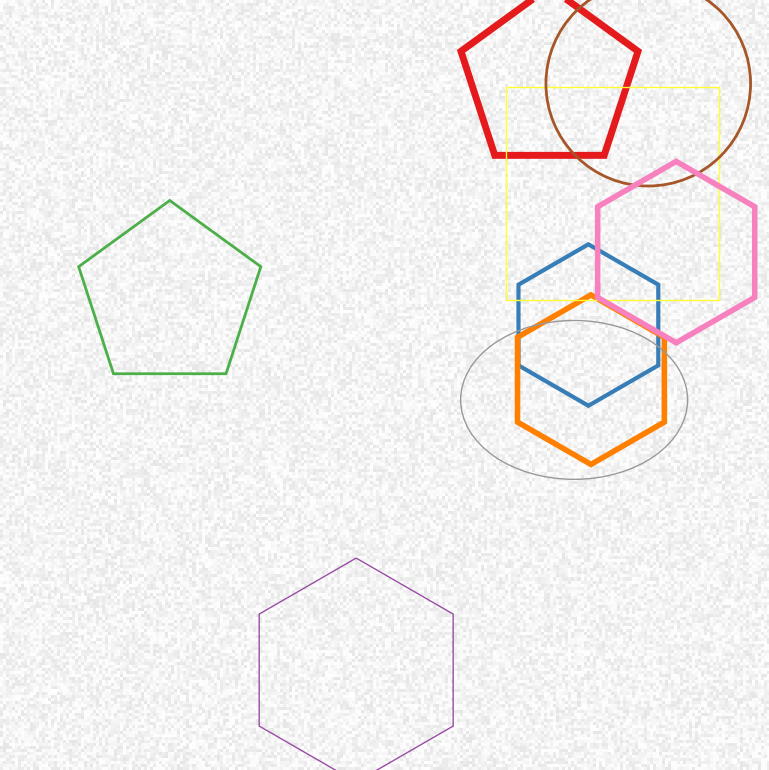[{"shape": "pentagon", "thickness": 2.5, "radius": 0.6, "center": [0.714, 0.896]}, {"shape": "hexagon", "thickness": 1.5, "radius": 0.52, "center": [0.764, 0.578]}, {"shape": "pentagon", "thickness": 1, "radius": 0.62, "center": [0.22, 0.615]}, {"shape": "hexagon", "thickness": 0.5, "radius": 0.73, "center": [0.463, 0.13]}, {"shape": "hexagon", "thickness": 2, "radius": 0.55, "center": [0.767, 0.507]}, {"shape": "square", "thickness": 0.5, "radius": 0.69, "center": [0.795, 0.749]}, {"shape": "circle", "thickness": 1, "radius": 0.66, "center": [0.842, 0.891]}, {"shape": "hexagon", "thickness": 2, "radius": 0.59, "center": [0.878, 0.673]}, {"shape": "oval", "thickness": 0.5, "radius": 0.74, "center": [0.746, 0.481]}]